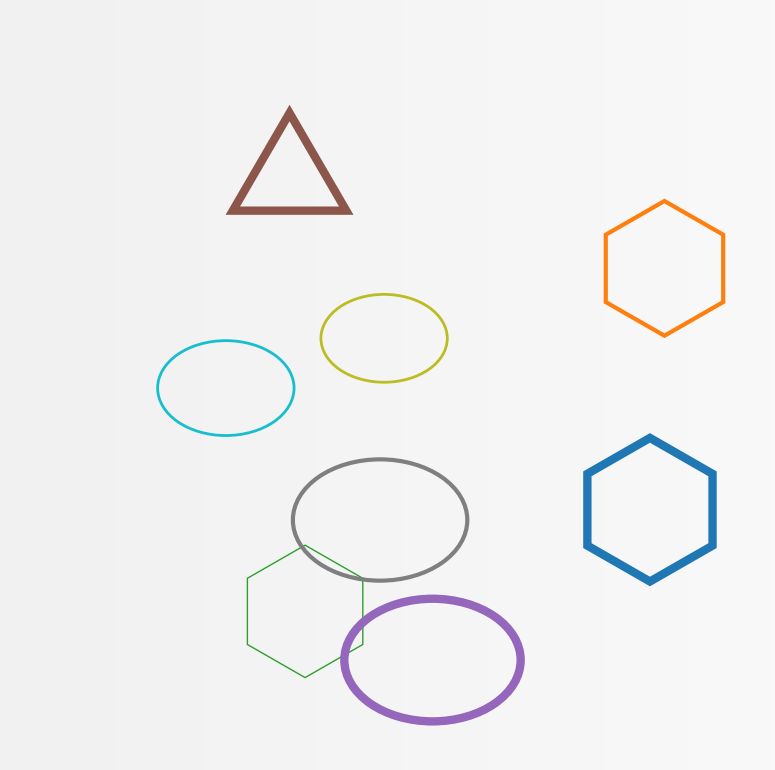[{"shape": "hexagon", "thickness": 3, "radius": 0.47, "center": [0.839, 0.338]}, {"shape": "hexagon", "thickness": 1.5, "radius": 0.44, "center": [0.857, 0.651]}, {"shape": "hexagon", "thickness": 0.5, "radius": 0.43, "center": [0.394, 0.206]}, {"shape": "oval", "thickness": 3, "radius": 0.57, "center": [0.558, 0.143]}, {"shape": "triangle", "thickness": 3, "radius": 0.42, "center": [0.374, 0.769]}, {"shape": "oval", "thickness": 1.5, "radius": 0.56, "center": [0.49, 0.325]}, {"shape": "oval", "thickness": 1, "radius": 0.41, "center": [0.496, 0.561]}, {"shape": "oval", "thickness": 1, "radius": 0.44, "center": [0.291, 0.496]}]